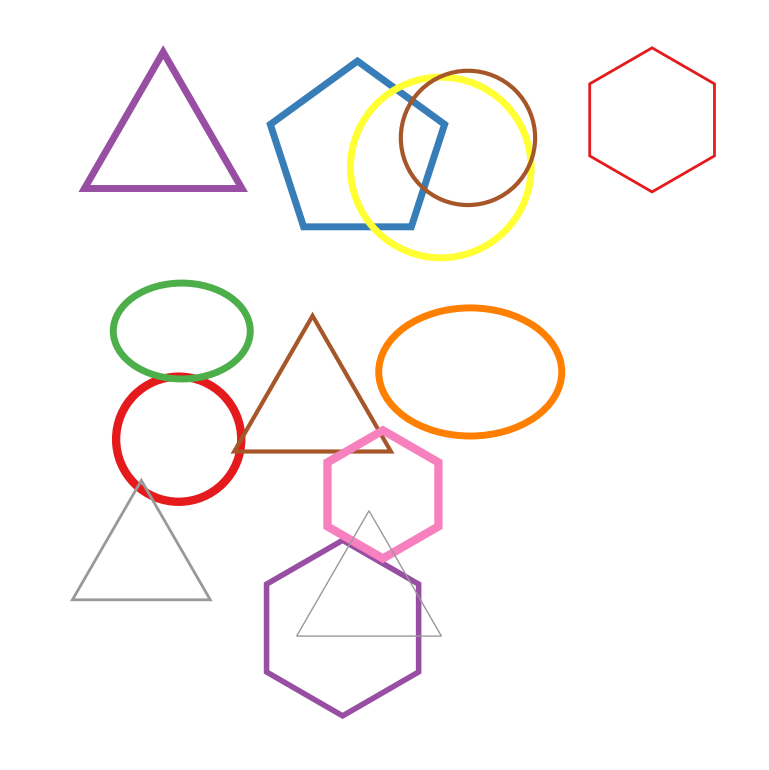[{"shape": "circle", "thickness": 3, "radius": 0.41, "center": [0.232, 0.43]}, {"shape": "hexagon", "thickness": 1, "radius": 0.47, "center": [0.847, 0.844]}, {"shape": "pentagon", "thickness": 2.5, "radius": 0.59, "center": [0.464, 0.802]}, {"shape": "oval", "thickness": 2.5, "radius": 0.44, "center": [0.236, 0.57]}, {"shape": "hexagon", "thickness": 2, "radius": 0.57, "center": [0.445, 0.184]}, {"shape": "triangle", "thickness": 2.5, "radius": 0.59, "center": [0.212, 0.814]}, {"shape": "oval", "thickness": 2.5, "radius": 0.59, "center": [0.611, 0.517]}, {"shape": "circle", "thickness": 2.5, "radius": 0.59, "center": [0.572, 0.783]}, {"shape": "triangle", "thickness": 1.5, "radius": 0.59, "center": [0.406, 0.472]}, {"shape": "circle", "thickness": 1.5, "radius": 0.44, "center": [0.608, 0.821]}, {"shape": "hexagon", "thickness": 3, "radius": 0.42, "center": [0.497, 0.358]}, {"shape": "triangle", "thickness": 1, "radius": 0.52, "center": [0.184, 0.273]}, {"shape": "triangle", "thickness": 0.5, "radius": 0.54, "center": [0.479, 0.228]}]